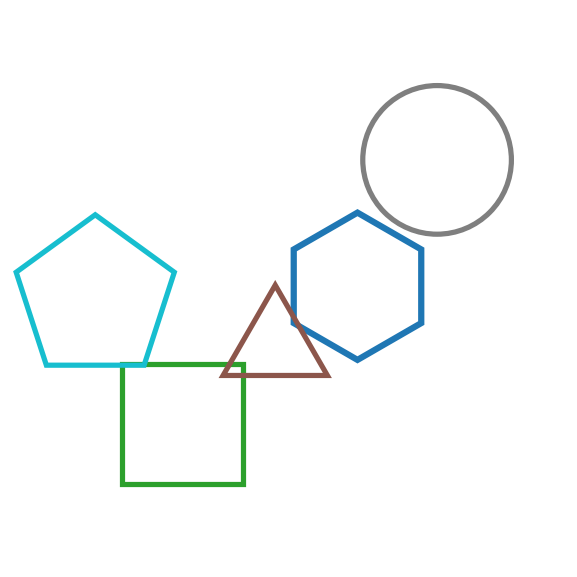[{"shape": "hexagon", "thickness": 3, "radius": 0.64, "center": [0.619, 0.503]}, {"shape": "square", "thickness": 2.5, "radius": 0.52, "center": [0.316, 0.265]}, {"shape": "triangle", "thickness": 2.5, "radius": 0.52, "center": [0.477, 0.401]}, {"shape": "circle", "thickness": 2.5, "radius": 0.64, "center": [0.757, 0.722]}, {"shape": "pentagon", "thickness": 2.5, "radius": 0.72, "center": [0.165, 0.483]}]